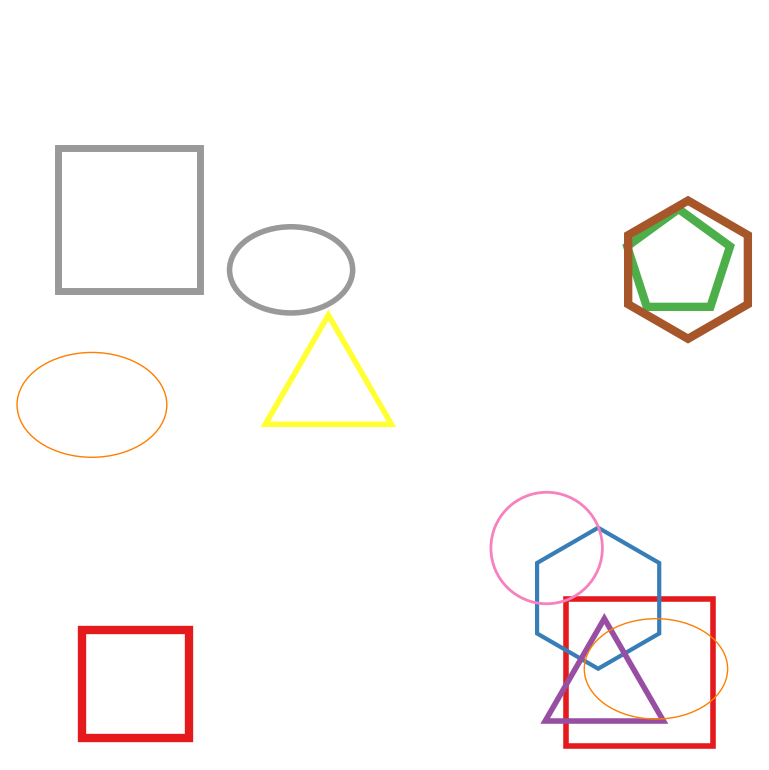[{"shape": "square", "thickness": 3, "radius": 0.35, "center": [0.176, 0.111]}, {"shape": "square", "thickness": 2, "radius": 0.48, "center": [0.831, 0.126]}, {"shape": "hexagon", "thickness": 1.5, "radius": 0.46, "center": [0.777, 0.223]}, {"shape": "pentagon", "thickness": 3, "radius": 0.35, "center": [0.881, 0.658]}, {"shape": "triangle", "thickness": 2, "radius": 0.44, "center": [0.785, 0.108]}, {"shape": "oval", "thickness": 0.5, "radius": 0.47, "center": [0.852, 0.131]}, {"shape": "oval", "thickness": 0.5, "radius": 0.49, "center": [0.119, 0.474]}, {"shape": "triangle", "thickness": 2, "radius": 0.47, "center": [0.426, 0.496]}, {"shape": "hexagon", "thickness": 3, "radius": 0.45, "center": [0.894, 0.65]}, {"shape": "circle", "thickness": 1, "radius": 0.36, "center": [0.71, 0.288]}, {"shape": "oval", "thickness": 2, "radius": 0.4, "center": [0.378, 0.65]}, {"shape": "square", "thickness": 2.5, "radius": 0.46, "center": [0.168, 0.715]}]